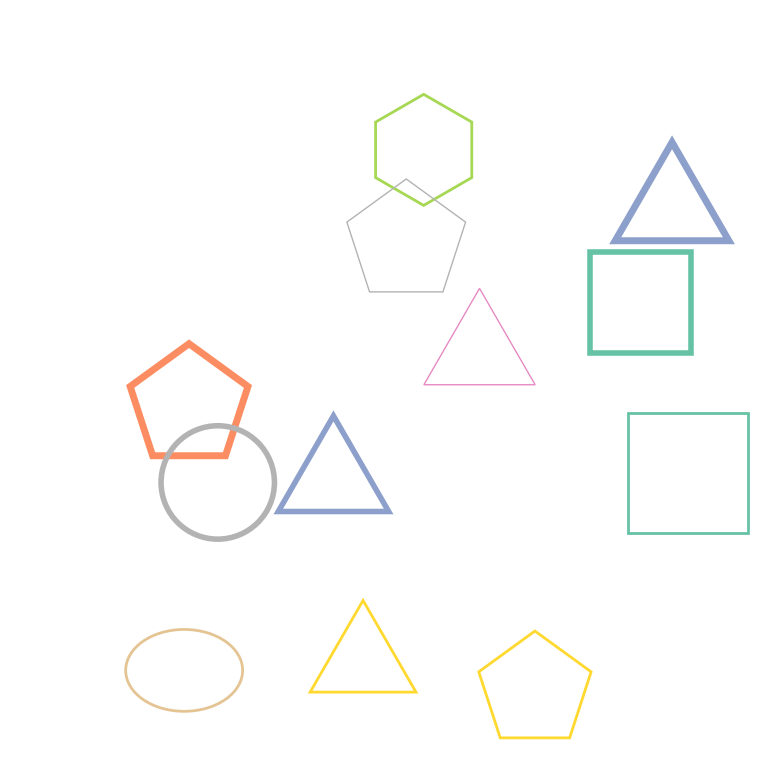[{"shape": "square", "thickness": 1, "radius": 0.39, "center": [0.894, 0.385]}, {"shape": "square", "thickness": 2, "radius": 0.33, "center": [0.832, 0.607]}, {"shape": "pentagon", "thickness": 2.5, "radius": 0.4, "center": [0.246, 0.473]}, {"shape": "triangle", "thickness": 2.5, "radius": 0.43, "center": [0.873, 0.73]}, {"shape": "triangle", "thickness": 2, "radius": 0.41, "center": [0.433, 0.377]}, {"shape": "triangle", "thickness": 0.5, "radius": 0.42, "center": [0.623, 0.542]}, {"shape": "hexagon", "thickness": 1, "radius": 0.36, "center": [0.55, 0.805]}, {"shape": "pentagon", "thickness": 1, "radius": 0.38, "center": [0.695, 0.104]}, {"shape": "triangle", "thickness": 1, "radius": 0.4, "center": [0.472, 0.141]}, {"shape": "oval", "thickness": 1, "radius": 0.38, "center": [0.239, 0.129]}, {"shape": "pentagon", "thickness": 0.5, "radius": 0.41, "center": [0.528, 0.686]}, {"shape": "circle", "thickness": 2, "radius": 0.37, "center": [0.283, 0.373]}]